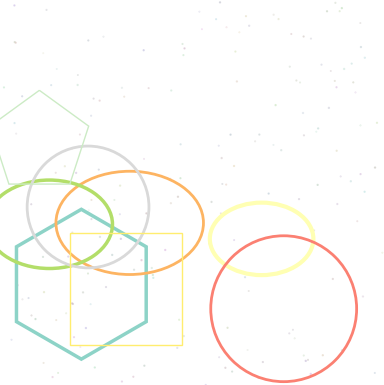[{"shape": "hexagon", "thickness": 2.5, "radius": 0.97, "center": [0.211, 0.262]}, {"shape": "oval", "thickness": 3, "radius": 0.67, "center": [0.68, 0.38]}, {"shape": "circle", "thickness": 2, "radius": 0.95, "center": [0.737, 0.198]}, {"shape": "oval", "thickness": 2, "radius": 0.96, "center": [0.337, 0.421]}, {"shape": "oval", "thickness": 2.5, "radius": 0.82, "center": [0.128, 0.417]}, {"shape": "circle", "thickness": 2, "radius": 0.79, "center": [0.229, 0.462]}, {"shape": "pentagon", "thickness": 1, "radius": 0.67, "center": [0.102, 0.631]}, {"shape": "square", "thickness": 1, "radius": 0.73, "center": [0.328, 0.248]}]